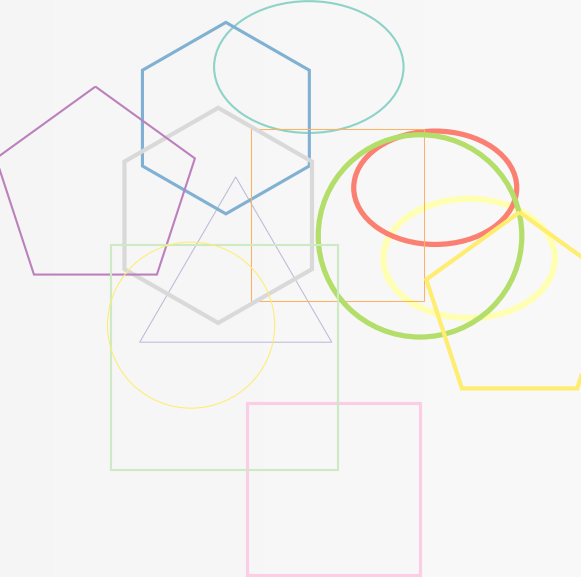[{"shape": "oval", "thickness": 1, "radius": 0.81, "center": [0.531, 0.883]}, {"shape": "oval", "thickness": 3, "radius": 0.74, "center": [0.807, 0.552]}, {"shape": "triangle", "thickness": 0.5, "radius": 0.95, "center": [0.406, 0.502]}, {"shape": "oval", "thickness": 2.5, "radius": 0.7, "center": [0.749, 0.674]}, {"shape": "hexagon", "thickness": 1.5, "radius": 0.83, "center": [0.389, 0.795]}, {"shape": "square", "thickness": 0.5, "radius": 0.74, "center": [0.581, 0.627]}, {"shape": "circle", "thickness": 2.5, "radius": 0.88, "center": [0.723, 0.591]}, {"shape": "square", "thickness": 1.5, "radius": 0.74, "center": [0.573, 0.152]}, {"shape": "hexagon", "thickness": 2, "radius": 0.93, "center": [0.375, 0.626]}, {"shape": "pentagon", "thickness": 1, "radius": 0.9, "center": [0.164, 0.669]}, {"shape": "square", "thickness": 1, "radius": 0.98, "center": [0.387, 0.38]}, {"shape": "pentagon", "thickness": 2, "radius": 0.84, "center": [0.894, 0.463]}, {"shape": "circle", "thickness": 0.5, "radius": 0.72, "center": [0.329, 0.436]}]